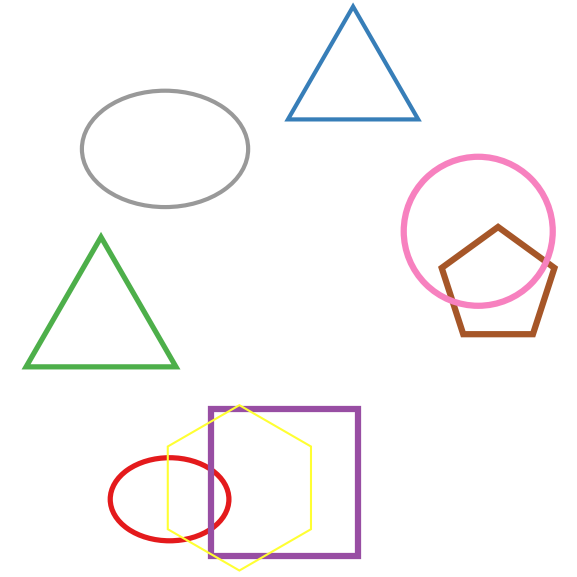[{"shape": "oval", "thickness": 2.5, "radius": 0.51, "center": [0.294, 0.135]}, {"shape": "triangle", "thickness": 2, "radius": 0.65, "center": [0.611, 0.857]}, {"shape": "triangle", "thickness": 2.5, "radius": 0.75, "center": [0.175, 0.439]}, {"shape": "square", "thickness": 3, "radius": 0.64, "center": [0.493, 0.163]}, {"shape": "hexagon", "thickness": 1, "radius": 0.72, "center": [0.415, 0.154]}, {"shape": "pentagon", "thickness": 3, "radius": 0.51, "center": [0.862, 0.503]}, {"shape": "circle", "thickness": 3, "radius": 0.65, "center": [0.828, 0.599]}, {"shape": "oval", "thickness": 2, "radius": 0.72, "center": [0.286, 0.741]}]